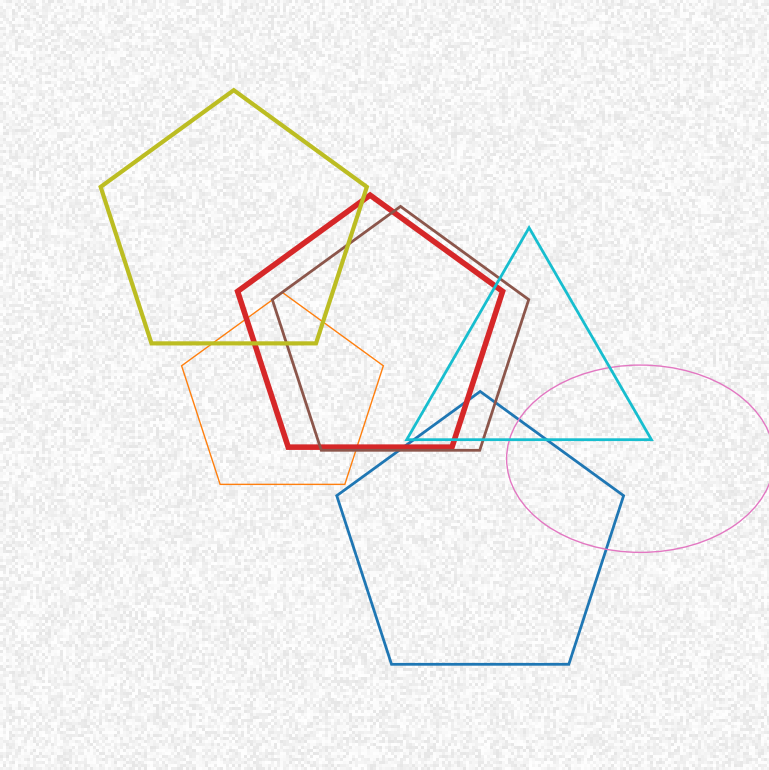[{"shape": "pentagon", "thickness": 1, "radius": 0.98, "center": [0.624, 0.296]}, {"shape": "pentagon", "thickness": 0.5, "radius": 0.69, "center": [0.367, 0.482]}, {"shape": "pentagon", "thickness": 2, "radius": 0.9, "center": [0.481, 0.566]}, {"shape": "pentagon", "thickness": 1, "radius": 0.88, "center": [0.52, 0.557]}, {"shape": "oval", "thickness": 0.5, "radius": 0.87, "center": [0.832, 0.404]}, {"shape": "pentagon", "thickness": 1.5, "radius": 0.91, "center": [0.304, 0.701]}, {"shape": "triangle", "thickness": 1, "radius": 0.92, "center": [0.687, 0.521]}]